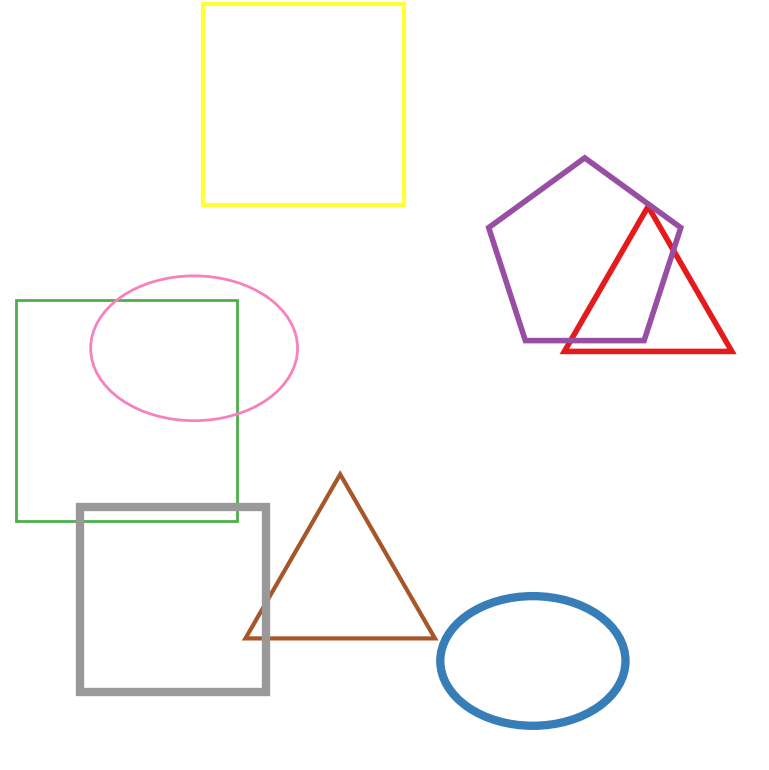[{"shape": "triangle", "thickness": 2, "radius": 0.63, "center": [0.842, 0.606]}, {"shape": "oval", "thickness": 3, "radius": 0.6, "center": [0.692, 0.142]}, {"shape": "square", "thickness": 1, "radius": 0.72, "center": [0.165, 0.466]}, {"shape": "pentagon", "thickness": 2, "radius": 0.66, "center": [0.759, 0.664]}, {"shape": "square", "thickness": 1.5, "radius": 0.65, "center": [0.394, 0.865]}, {"shape": "triangle", "thickness": 1.5, "radius": 0.71, "center": [0.442, 0.242]}, {"shape": "oval", "thickness": 1, "radius": 0.67, "center": [0.252, 0.548]}, {"shape": "square", "thickness": 3, "radius": 0.6, "center": [0.225, 0.221]}]